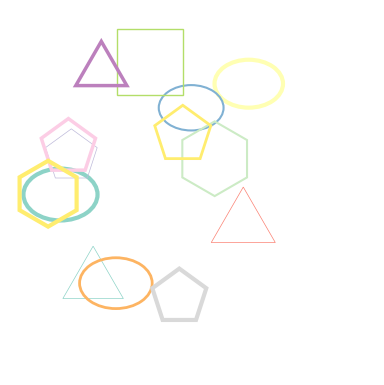[{"shape": "triangle", "thickness": 0.5, "radius": 0.45, "center": [0.242, 0.27]}, {"shape": "oval", "thickness": 3, "radius": 0.48, "center": [0.157, 0.495]}, {"shape": "oval", "thickness": 3, "radius": 0.44, "center": [0.646, 0.783]}, {"shape": "pentagon", "thickness": 0.5, "radius": 0.35, "center": [0.185, 0.595]}, {"shape": "triangle", "thickness": 0.5, "radius": 0.48, "center": [0.632, 0.418]}, {"shape": "oval", "thickness": 1.5, "radius": 0.42, "center": [0.497, 0.72]}, {"shape": "oval", "thickness": 2, "radius": 0.47, "center": [0.301, 0.264]}, {"shape": "square", "thickness": 1, "radius": 0.43, "center": [0.39, 0.838]}, {"shape": "pentagon", "thickness": 2.5, "radius": 0.37, "center": [0.178, 0.618]}, {"shape": "pentagon", "thickness": 3, "radius": 0.37, "center": [0.466, 0.229]}, {"shape": "triangle", "thickness": 2.5, "radius": 0.38, "center": [0.263, 0.816]}, {"shape": "hexagon", "thickness": 1.5, "radius": 0.49, "center": [0.558, 0.588]}, {"shape": "pentagon", "thickness": 2, "radius": 0.38, "center": [0.475, 0.65]}, {"shape": "hexagon", "thickness": 3, "radius": 0.43, "center": [0.125, 0.497]}]